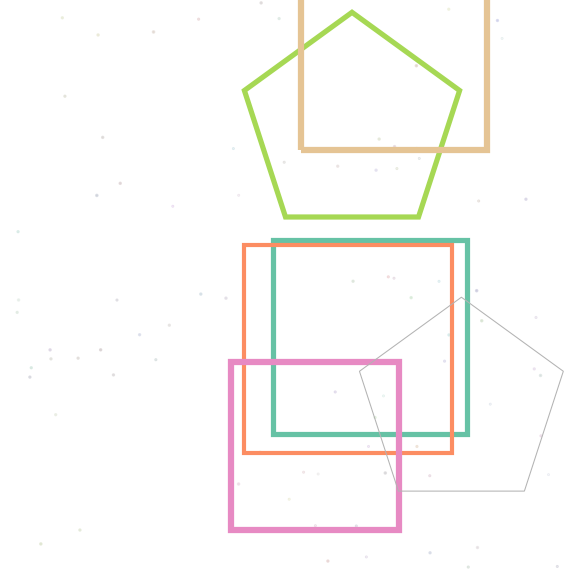[{"shape": "square", "thickness": 2.5, "radius": 0.84, "center": [0.64, 0.416]}, {"shape": "square", "thickness": 2, "radius": 0.9, "center": [0.603, 0.395]}, {"shape": "square", "thickness": 3, "radius": 0.73, "center": [0.546, 0.227]}, {"shape": "pentagon", "thickness": 2.5, "radius": 0.98, "center": [0.61, 0.782]}, {"shape": "square", "thickness": 3, "radius": 0.8, "center": [0.682, 0.9]}, {"shape": "pentagon", "thickness": 0.5, "radius": 0.93, "center": [0.799, 0.299]}]